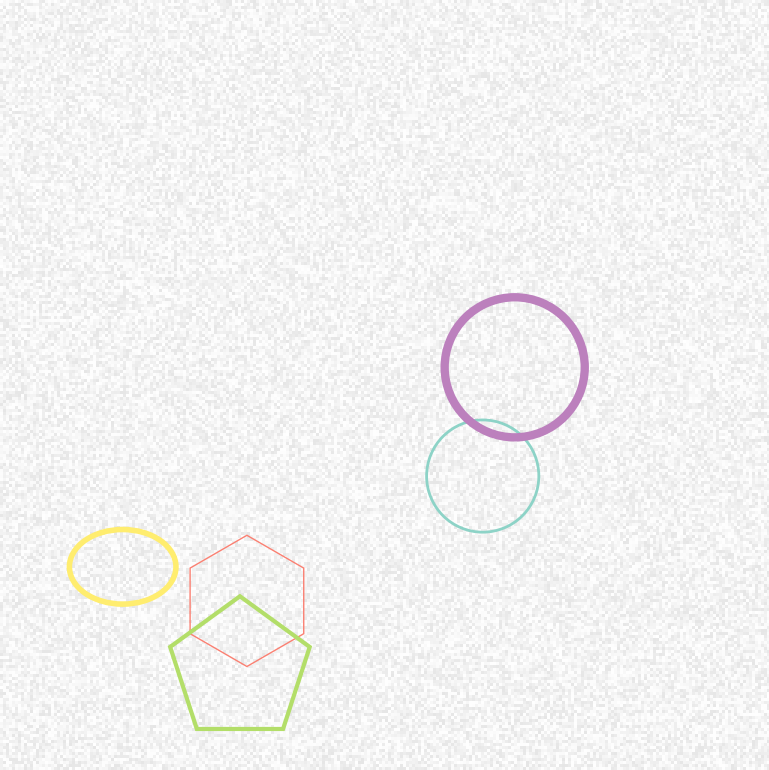[{"shape": "circle", "thickness": 1, "radius": 0.36, "center": [0.627, 0.382]}, {"shape": "hexagon", "thickness": 0.5, "radius": 0.43, "center": [0.321, 0.22]}, {"shape": "pentagon", "thickness": 1.5, "radius": 0.48, "center": [0.312, 0.13]}, {"shape": "circle", "thickness": 3, "radius": 0.45, "center": [0.668, 0.523]}, {"shape": "oval", "thickness": 2, "radius": 0.35, "center": [0.159, 0.264]}]